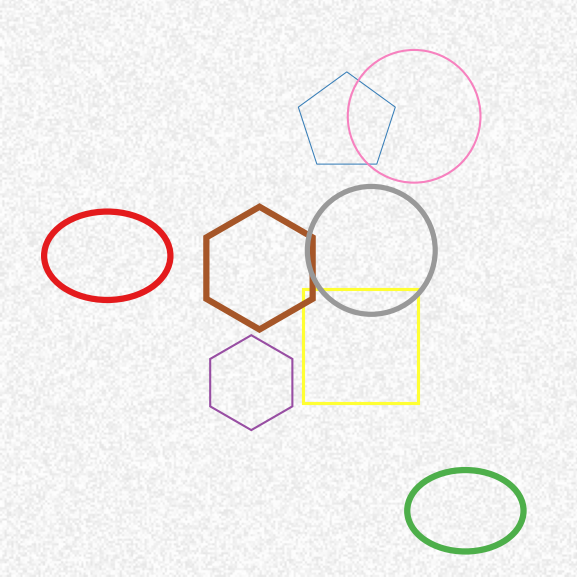[{"shape": "oval", "thickness": 3, "radius": 0.55, "center": [0.186, 0.556]}, {"shape": "pentagon", "thickness": 0.5, "radius": 0.44, "center": [0.601, 0.786]}, {"shape": "oval", "thickness": 3, "radius": 0.5, "center": [0.806, 0.115]}, {"shape": "hexagon", "thickness": 1, "radius": 0.41, "center": [0.435, 0.337]}, {"shape": "square", "thickness": 1.5, "radius": 0.5, "center": [0.624, 0.4]}, {"shape": "hexagon", "thickness": 3, "radius": 0.53, "center": [0.449, 0.535]}, {"shape": "circle", "thickness": 1, "radius": 0.57, "center": [0.717, 0.798]}, {"shape": "circle", "thickness": 2.5, "radius": 0.55, "center": [0.643, 0.566]}]